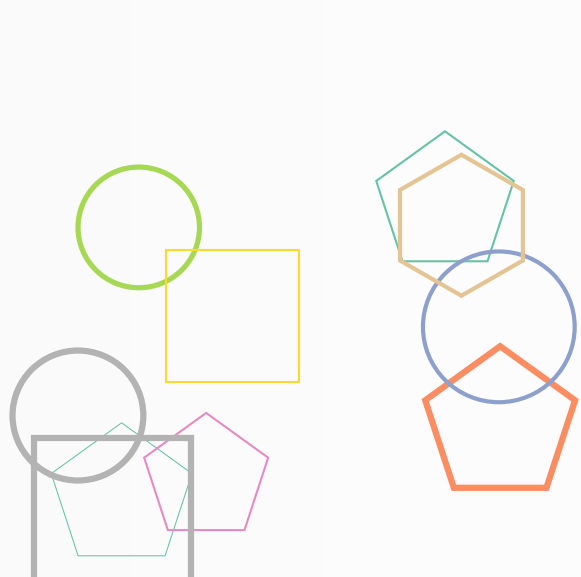[{"shape": "pentagon", "thickness": 0.5, "radius": 0.64, "center": [0.209, 0.14]}, {"shape": "pentagon", "thickness": 1, "radius": 0.62, "center": [0.766, 0.647]}, {"shape": "pentagon", "thickness": 3, "radius": 0.68, "center": [0.86, 0.264]}, {"shape": "circle", "thickness": 2, "radius": 0.65, "center": [0.858, 0.433]}, {"shape": "pentagon", "thickness": 1, "radius": 0.56, "center": [0.355, 0.172]}, {"shape": "circle", "thickness": 2.5, "radius": 0.52, "center": [0.239, 0.605]}, {"shape": "square", "thickness": 1, "radius": 0.57, "center": [0.399, 0.451]}, {"shape": "hexagon", "thickness": 2, "radius": 0.61, "center": [0.794, 0.609]}, {"shape": "circle", "thickness": 3, "radius": 0.56, "center": [0.134, 0.28]}, {"shape": "square", "thickness": 3, "radius": 0.68, "center": [0.194, 0.106]}]